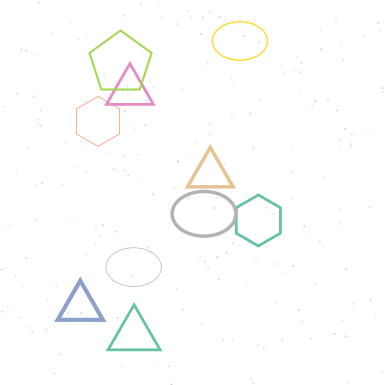[{"shape": "triangle", "thickness": 2, "radius": 0.39, "center": [0.348, 0.13]}, {"shape": "hexagon", "thickness": 2, "radius": 0.33, "center": [0.671, 0.427]}, {"shape": "hexagon", "thickness": 0.5, "radius": 0.32, "center": [0.255, 0.685]}, {"shape": "triangle", "thickness": 3, "radius": 0.34, "center": [0.209, 0.203]}, {"shape": "triangle", "thickness": 2, "radius": 0.35, "center": [0.337, 0.764]}, {"shape": "pentagon", "thickness": 1.5, "radius": 0.42, "center": [0.313, 0.836]}, {"shape": "oval", "thickness": 1, "radius": 0.36, "center": [0.623, 0.894]}, {"shape": "triangle", "thickness": 2.5, "radius": 0.34, "center": [0.546, 0.549]}, {"shape": "oval", "thickness": 0.5, "radius": 0.36, "center": [0.347, 0.306]}, {"shape": "oval", "thickness": 2.5, "radius": 0.41, "center": [0.53, 0.445]}]